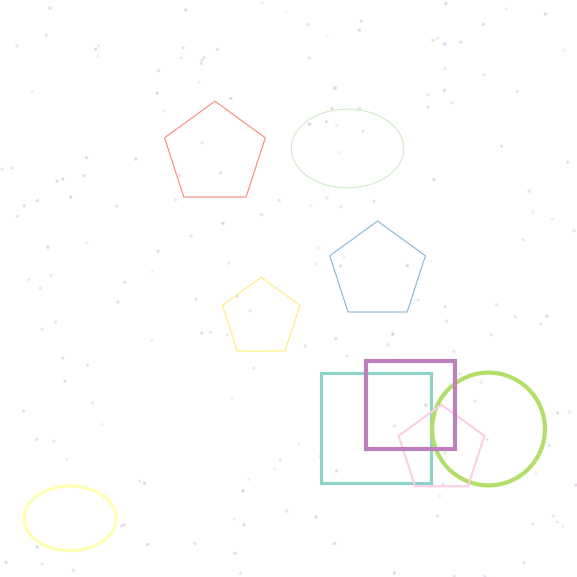[{"shape": "square", "thickness": 1.5, "radius": 0.48, "center": [0.651, 0.258]}, {"shape": "oval", "thickness": 1.5, "radius": 0.4, "center": [0.122, 0.102]}, {"shape": "pentagon", "thickness": 0.5, "radius": 0.46, "center": [0.372, 0.732]}, {"shape": "pentagon", "thickness": 0.5, "radius": 0.44, "center": [0.654, 0.529]}, {"shape": "circle", "thickness": 2, "radius": 0.49, "center": [0.846, 0.256]}, {"shape": "pentagon", "thickness": 1, "radius": 0.39, "center": [0.765, 0.22]}, {"shape": "square", "thickness": 2, "radius": 0.38, "center": [0.71, 0.298]}, {"shape": "oval", "thickness": 0.5, "radius": 0.49, "center": [0.602, 0.742]}, {"shape": "pentagon", "thickness": 0.5, "radius": 0.35, "center": [0.452, 0.448]}]